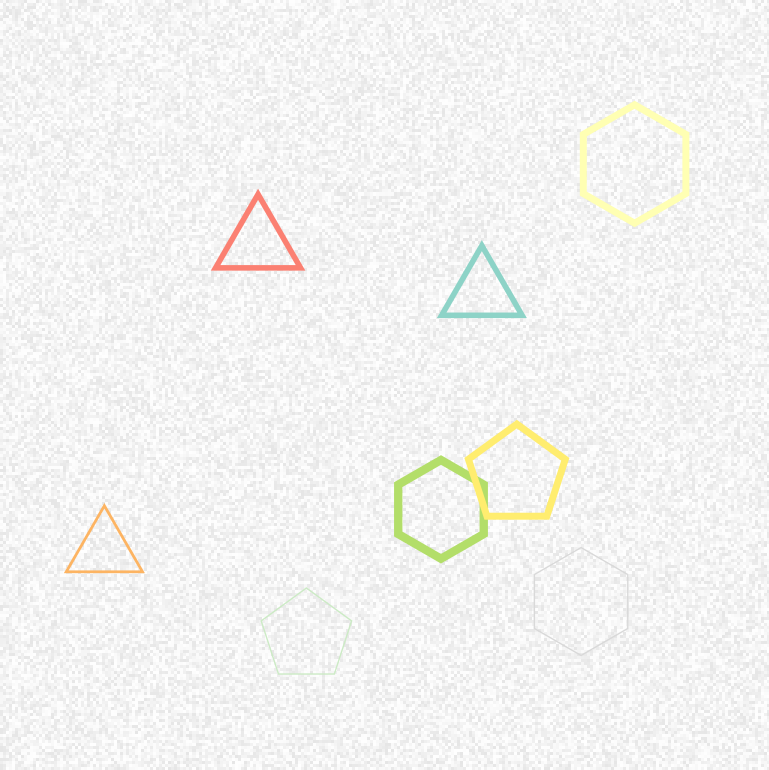[{"shape": "triangle", "thickness": 2, "radius": 0.3, "center": [0.626, 0.621]}, {"shape": "hexagon", "thickness": 2.5, "radius": 0.38, "center": [0.824, 0.787]}, {"shape": "triangle", "thickness": 2, "radius": 0.32, "center": [0.335, 0.684]}, {"shape": "triangle", "thickness": 1, "radius": 0.29, "center": [0.136, 0.286]}, {"shape": "hexagon", "thickness": 3, "radius": 0.32, "center": [0.573, 0.339]}, {"shape": "hexagon", "thickness": 0.5, "radius": 0.35, "center": [0.755, 0.219]}, {"shape": "pentagon", "thickness": 0.5, "radius": 0.31, "center": [0.398, 0.175]}, {"shape": "pentagon", "thickness": 2.5, "radius": 0.33, "center": [0.671, 0.383]}]